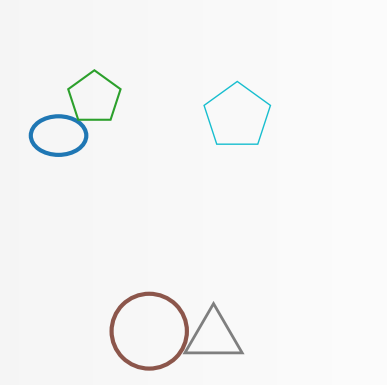[{"shape": "oval", "thickness": 3, "radius": 0.36, "center": [0.151, 0.648]}, {"shape": "pentagon", "thickness": 1.5, "radius": 0.36, "center": [0.244, 0.746]}, {"shape": "circle", "thickness": 3, "radius": 0.49, "center": [0.385, 0.14]}, {"shape": "triangle", "thickness": 2, "radius": 0.43, "center": [0.551, 0.126]}, {"shape": "pentagon", "thickness": 1, "radius": 0.45, "center": [0.612, 0.698]}]